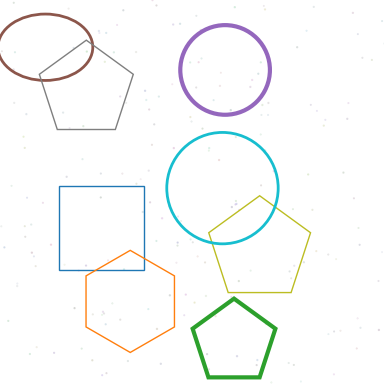[{"shape": "square", "thickness": 1, "radius": 0.55, "center": [0.264, 0.408]}, {"shape": "hexagon", "thickness": 1, "radius": 0.66, "center": [0.338, 0.217]}, {"shape": "pentagon", "thickness": 3, "radius": 0.57, "center": [0.608, 0.111]}, {"shape": "circle", "thickness": 3, "radius": 0.58, "center": [0.585, 0.818]}, {"shape": "oval", "thickness": 2, "radius": 0.62, "center": [0.118, 0.877]}, {"shape": "pentagon", "thickness": 1, "radius": 0.64, "center": [0.224, 0.767]}, {"shape": "pentagon", "thickness": 1, "radius": 0.7, "center": [0.674, 0.353]}, {"shape": "circle", "thickness": 2, "radius": 0.72, "center": [0.578, 0.511]}]